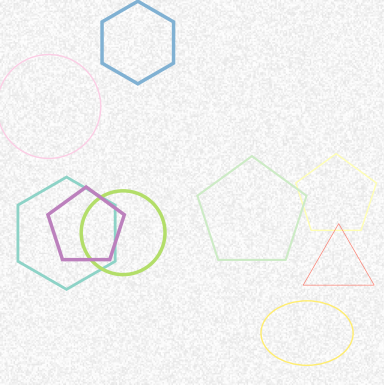[{"shape": "hexagon", "thickness": 2, "radius": 0.73, "center": [0.173, 0.394]}, {"shape": "pentagon", "thickness": 1, "radius": 0.55, "center": [0.873, 0.491]}, {"shape": "triangle", "thickness": 0.5, "radius": 0.53, "center": [0.88, 0.313]}, {"shape": "hexagon", "thickness": 2.5, "radius": 0.54, "center": [0.358, 0.89]}, {"shape": "circle", "thickness": 2.5, "radius": 0.54, "center": [0.32, 0.396]}, {"shape": "circle", "thickness": 1, "radius": 0.67, "center": [0.127, 0.723]}, {"shape": "pentagon", "thickness": 2.5, "radius": 0.52, "center": [0.224, 0.41]}, {"shape": "pentagon", "thickness": 1.5, "radius": 0.75, "center": [0.654, 0.445]}, {"shape": "oval", "thickness": 1, "radius": 0.6, "center": [0.798, 0.135]}]